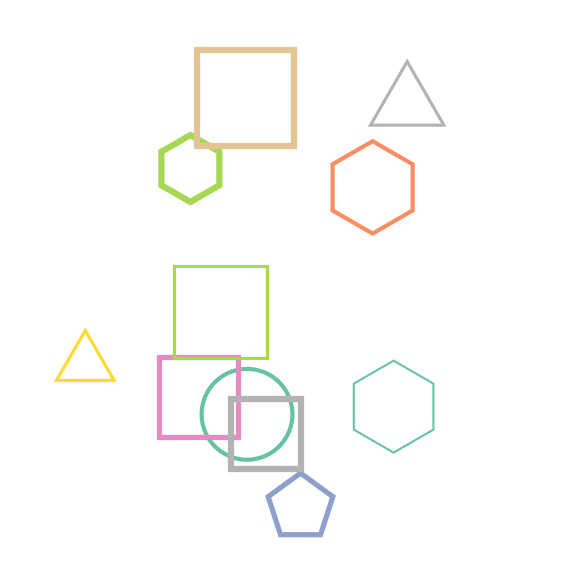[{"shape": "circle", "thickness": 2, "radius": 0.39, "center": [0.428, 0.282]}, {"shape": "hexagon", "thickness": 1, "radius": 0.4, "center": [0.682, 0.295]}, {"shape": "hexagon", "thickness": 2, "radius": 0.4, "center": [0.645, 0.675]}, {"shape": "pentagon", "thickness": 2.5, "radius": 0.29, "center": [0.52, 0.121]}, {"shape": "square", "thickness": 2.5, "radius": 0.34, "center": [0.344, 0.312]}, {"shape": "hexagon", "thickness": 3, "radius": 0.29, "center": [0.33, 0.707]}, {"shape": "square", "thickness": 1.5, "radius": 0.4, "center": [0.383, 0.459]}, {"shape": "triangle", "thickness": 1.5, "radius": 0.29, "center": [0.148, 0.369]}, {"shape": "square", "thickness": 3, "radius": 0.42, "center": [0.425, 0.83]}, {"shape": "triangle", "thickness": 1.5, "radius": 0.37, "center": [0.705, 0.819]}, {"shape": "square", "thickness": 3, "radius": 0.3, "center": [0.46, 0.248]}]